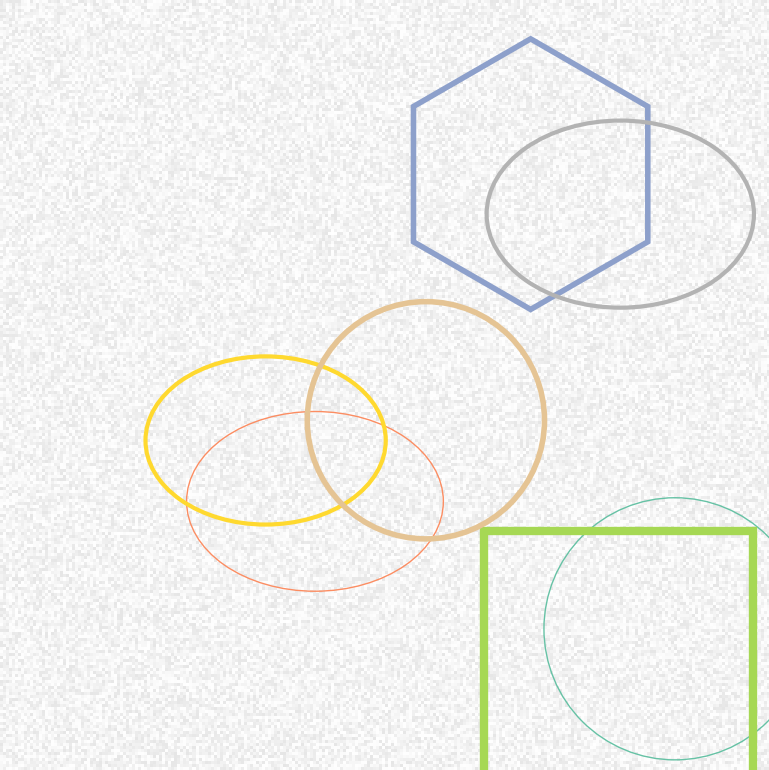[{"shape": "circle", "thickness": 0.5, "radius": 0.85, "center": [0.877, 0.183]}, {"shape": "oval", "thickness": 0.5, "radius": 0.83, "center": [0.409, 0.349]}, {"shape": "hexagon", "thickness": 2, "radius": 0.88, "center": [0.689, 0.774]}, {"shape": "square", "thickness": 3, "radius": 0.87, "center": [0.803, 0.136]}, {"shape": "oval", "thickness": 1.5, "radius": 0.78, "center": [0.345, 0.428]}, {"shape": "circle", "thickness": 2, "radius": 0.77, "center": [0.553, 0.454]}, {"shape": "oval", "thickness": 1.5, "radius": 0.87, "center": [0.806, 0.722]}]